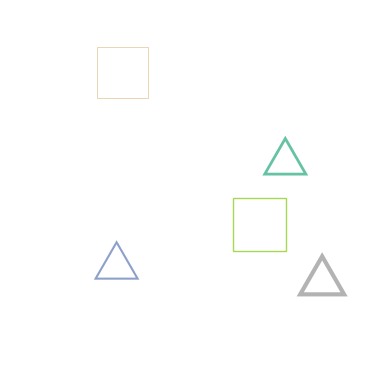[{"shape": "triangle", "thickness": 2, "radius": 0.31, "center": [0.741, 0.579]}, {"shape": "triangle", "thickness": 1.5, "radius": 0.31, "center": [0.303, 0.308]}, {"shape": "square", "thickness": 1, "radius": 0.35, "center": [0.674, 0.417]}, {"shape": "square", "thickness": 0.5, "radius": 0.33, "center": [0.319, 0.811]}, {"shape": "triangle", "thickness": 3, "radius": 0.33, "center": [0.837, 0.268]}]